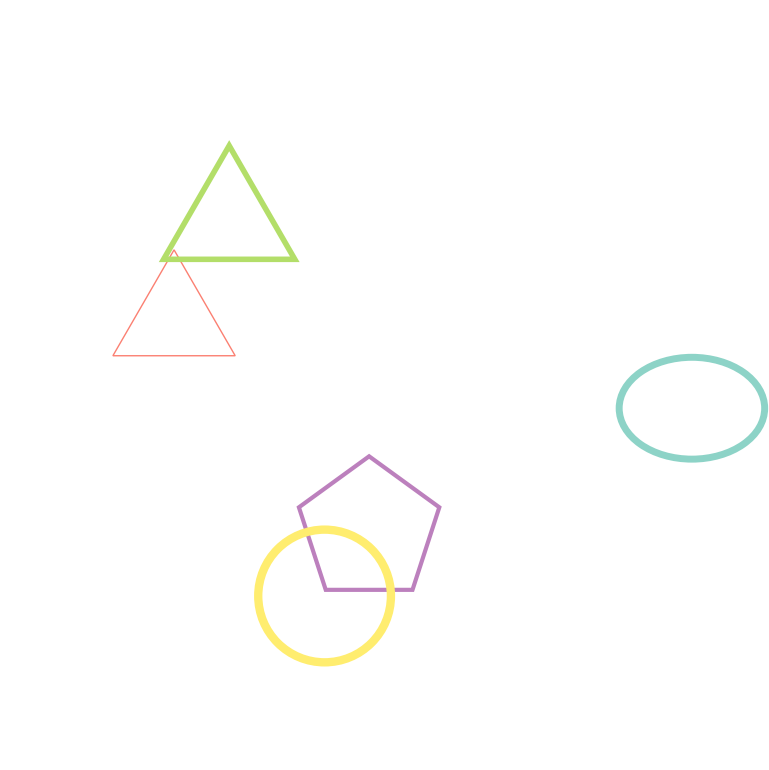[{"shape": "oval", "thickness": 2.5, "radius": 0.47, "center": [0.899, 0.47]}, {"shape": "triangle", "thickness": 0.5, "radius": 0.46, "center": [0.226, 0.584]}, {"shape": "triangle", "thickness": 2, "radius": 0.49, "center": [0.298, 0.712]}, {"shape": "pentagon", "thickness": 1.5, "radius": 0.48, "center": [0.479, 0.312]}, {"shape": "circle", "thickness": 3, "radius": 0.43, "center": [0.422, 0.226]}]